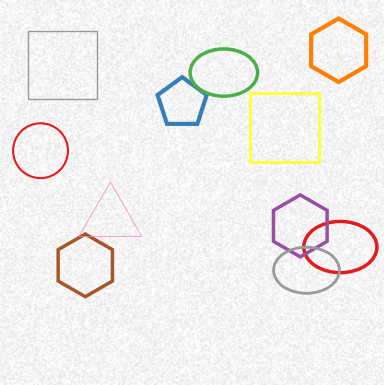[{"shape": "oval", "thickness": 2.5, "radius": 0.48, "center": [0.884, 0.358]}, {"shape": "circle", "thickness": 1.5, "radius": 0.36, "center": [0.105, 0.609]}, {"shape": "pentagon", "thickness": 3, "radius": 0.34, "center": [0.473, 0.733]}, {"shape": "oval", "thickness": 2.5, "radius": 0.44, "center": [0.581, 0.811]}, {"shape": "hexagon", "thickness": 2.5, "radius": 0.4, "center": [0.78, 0.413]}, {"shape": "hexagon", "thickness": 3, "radius": 0.41, "center": [0.88, 0.869]}, {"shape": "square", "thickness": 2, "radius": 0.45, "center": [0.74, 0.67]}, {"shape": "hexagon", "thickness": 2.5, "radius": 0.41, "center": [0.222, 0.311]}, {"shape": "triangle", "thickness": 0.5, "radius": 0.47, "center": [0.287, 0.433]}, {"shape": "oval", "thickness": 2, "radius": 0.43, "center": [0.796, 0.298]}, {"shape": "square", "thickness": 1, "radius": 0.45, "center": [0.162, 0.831]}]